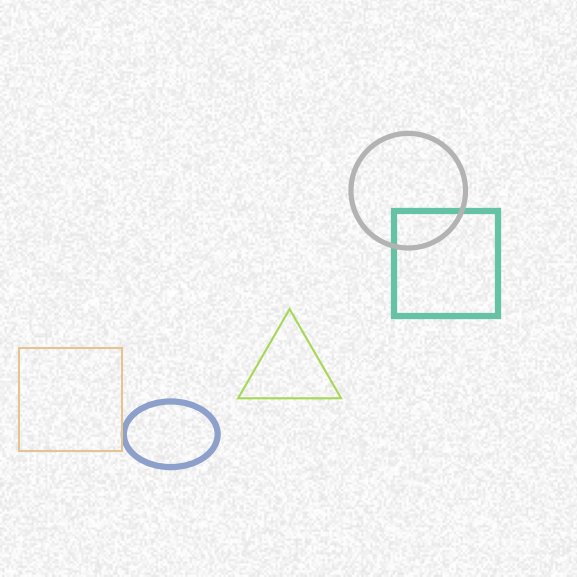[{"shape": "square", "thickness": 3, "radius": 0.45, "center": [0.772, 0.543]}, {"shape": "oval", "thickness": 3, "radius": 0.41, "center": [0.296, 0.247]}, {"shape": "triangle", "thickness": 1, "radius": 0.51, "center": [0.501, 0.361]}, {"shape": "square", "thickness": 1, "radius": 0.44, "center": [0.122, 0.308]}, {"shape": "circle", "thickness": 2.5, "radius": 0.5, "center": [0.707, 0.669]}]